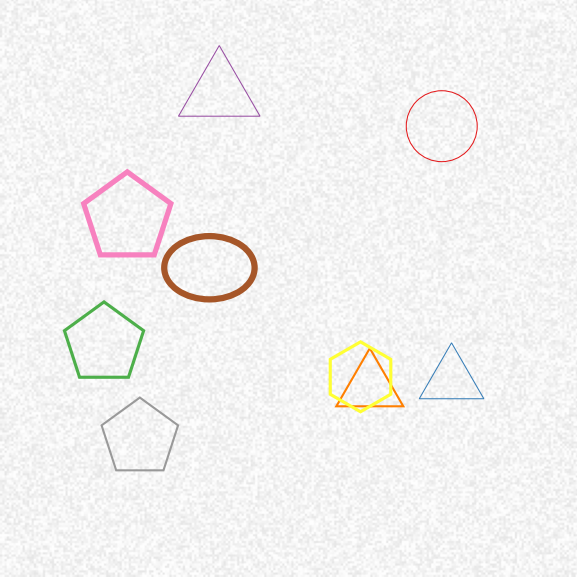[{"shape": "circle", "thickness": 0.5, "radius": 0.31, "center": [0.765, 0.781]}, {"shape": "triangle", "thickness": 0.5, "radius": 0.32, "center": [0.782, 0.341]}, {"shape": "pentagon", "thickness": 1.5, "radius": 0.36, "center": [0.18, 0.404]}, {"shape": "triangle", "thickness": 0.5, "radius": 0.41, "center": [0.38, 0.839]}, {"shape": "triangle", "thickness": 1, "radius": 0.33, "center": [0.64, 0.329]}, {"shape": "hexagon", "thickness": 1.5, "radius": 0.3, "center": [0.624, 0.347]}, {"shape": "oval", "thickness": 3, "radius": 0.39, "center": [0.363, 0.535]}, {"shape": "pentagon", "thickness": 2.5, "radius": 0.4, "center": [0.22, 0.622]}, {"shape": "pentagon", "thickness": 1, "radius": 0.35, "center": [0.242, 0.241]}]